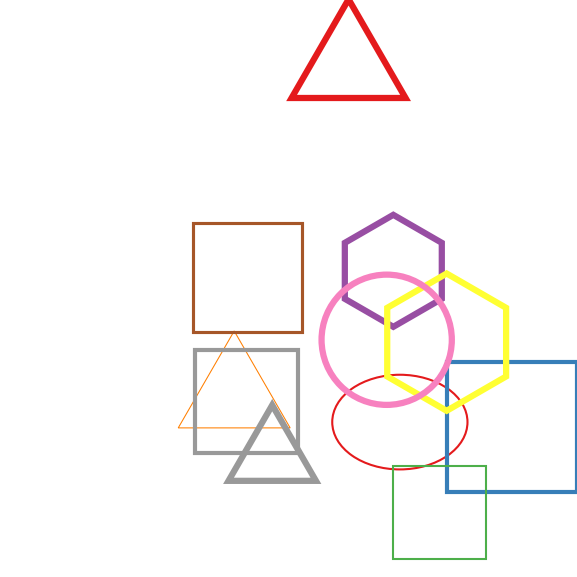[{"shape": "oval", "thickness": 1, "radius": 0.59, "center": [0.692, 0.268]}, {"shape": "triangle", "thickness": 3, "radius": 0.57, "center": [0.604, 0.886]}, {"shape": "square", "thickness": 2, "radius": 0.56, "center": [0.886, 0.26]}, {"shape": "square", "thickness": 1, "radius": 0.4, "center": [0.762, 0.112]}, {"shape": "hexagon", "thickness": 3, "radius": 0.48, "center": [0.681, 0.53]}, {"shape": "triangle", "thickness": 0.5, "radius": 0.56, "center": [0.406, 0.314]}, {"shape": "hexagon", "thickness": 3, "radius": 0.59, "center": [0.773, 0.407]}, {"shape": "square", "thickness": 1.5, "radius": 0.47, "center": [0.428, 0.518]}, {"shape": "circle", "thickness": 3, "radius": 0.56, "center": [0.67, 0.411]}, {"shape": "square", "thickness": 2, "radius": 0.45, "center": [0.426, 0.305]}, {"shape": "triangle", "thickness": 3, "radius": 0.44, "center": [0.471, 0.21]}]